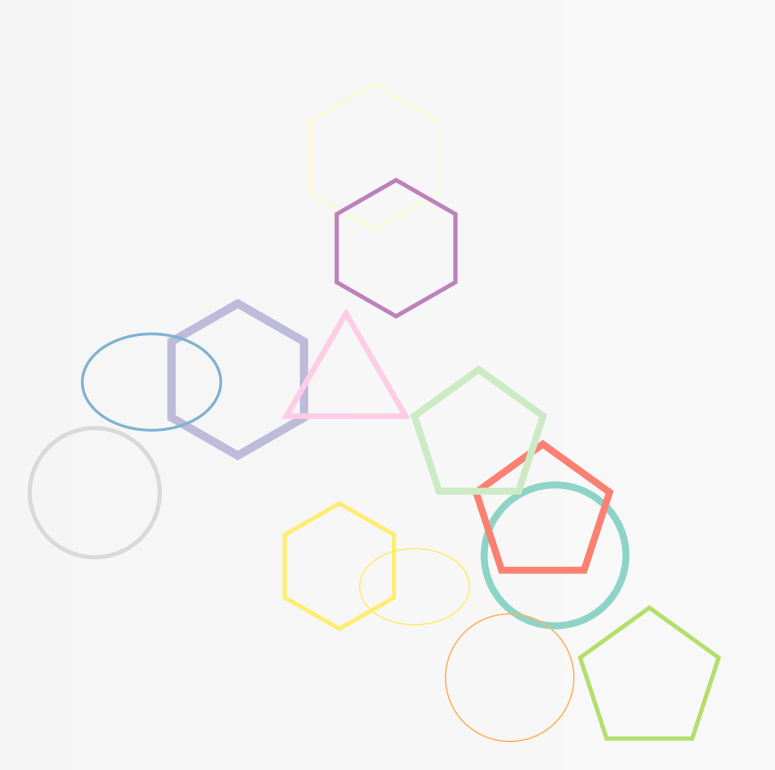[{"shape": "circle", "thickness": 2.5, "radius": 0.46, "center": [0.716, 0.279]}, {"shape": "hexagon", "thickness": 0.5, "radius": 0.47, "center": [0.483, 0.796]}, {"shape": "hexagon", "thickness": 3, "radius": 0.49, "center": [0.307, 0.507]}, {"shape": "pentagon", "thickness": 2.5, "radius": 0.45, "center": [0.7, 0.333]}, {"shape": "oval", "thickness": 1, "radius": 0.45, "center": [0.196, 0.504]}, {"shape": "circle", "thickness": 0.5, "radius": 0.41, "center": [0.658, 0.12]}, {"shape": "pentagon", "thickness": 1.5, "radius": 0.47, "center": [0.838, 0.117]}, {"shape": "triangle", "thickness": 2, "radius": 0.44, "center": [0.447, 0.504]}, {"shape": "circle", "thickness": 1.5, "radius": 0.42, "center": [0.122, 0.36]}, {"shape": "hexagon", "thickness": 1.5, "radius": 0.44, "center": [0.511, 0.678]}, {"shape": "pentagon", "thickness": 2.5, "radius": 0.44, "center": [0.618, 0.433]}, {"shape": "oval", "thickness": 0.5, "radius": 0.35, "center": [0.535, 0.238]}, {"shape": "hexagon", "thickness": 1.5, "radius": 0.41, "center": [0.438, 0.265]}]